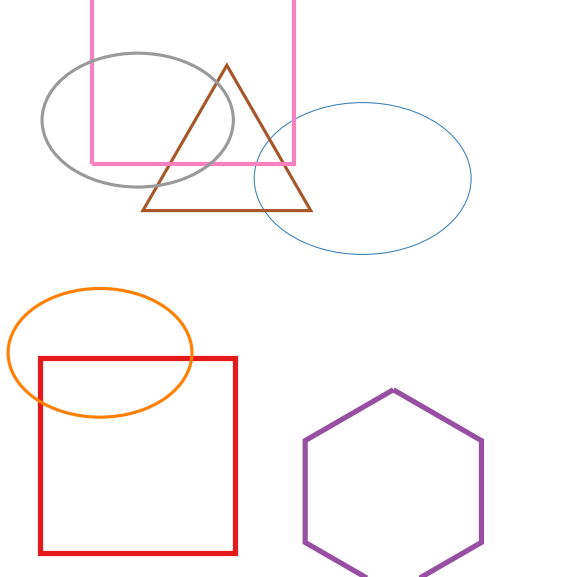[{"shape": "square", "thickness": 2.5, "radius": 0.84, "center": [0.239, 0.211]}, {"shape": "oval", "thickness": 0.5, "radius": 0.94, "center": [0.628, 0.69]}, {"shape": "hexagon", "thickness": 2.5, "radius": 0.88, "center": [0.681, 0.148]}, {"shape": "oval", "thickness": 1.5, "radius": 0.8, "center": [0.173, 0.388]}, {"shape": "triangle", "thickness": 1.5, "radius": 0.84, "center": [0.393, 0.718]}, {"shape": "square", "thickness": 2, "radius": 0.88, "center": [0.334, 0.89]}, {"shape": "oval", "thickness": 1.5, "radius": 0.83, "center": [0.238, 0.791]}]